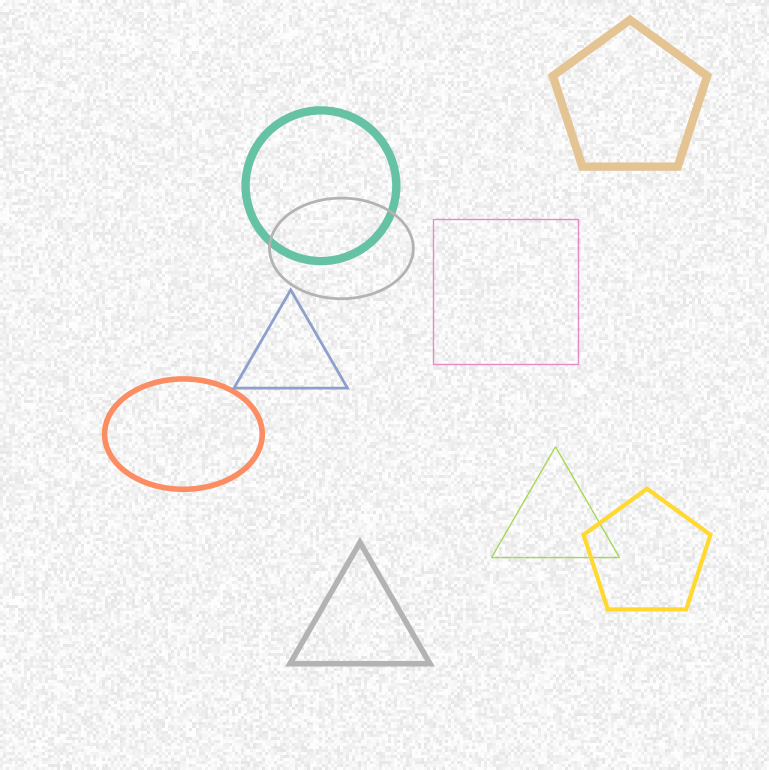[{"shape": "circle", "thickness": 3, "radius": 0.49, "center": [0.417, 0.759]}, {"shape": "oval", "thickness": 2, "radius": 0.51, "center": [0.238, 0.436]}, {"shape": "triangle", "thickness": 1, "radius": 0.43, "center": [0.378, 0.538]}, {"shape": "square", "thickness": 0.5, "radius": 0.47, "center": [0.656, 0.621]}, {"shape": "triangle", "thickness": 0.5, "radius": 0.48, "center": [0.721, 0.324]}, {"shape": "pentagon", "thickness": 1.5, "radius": 0.43, "center": [0.84, 0.279]}, {"shape": "pentagon", "thickness": 3, "radius": 0.53, "center": [0.818, 0.869]}, {"shape": "triangle", "thickness": 2, "radius": 0.52, "center": [0.468, 0.191]}, {"shape": "oval", "thickness": 1, "radius": 0.47, "center": [0.443, 0.677]}]